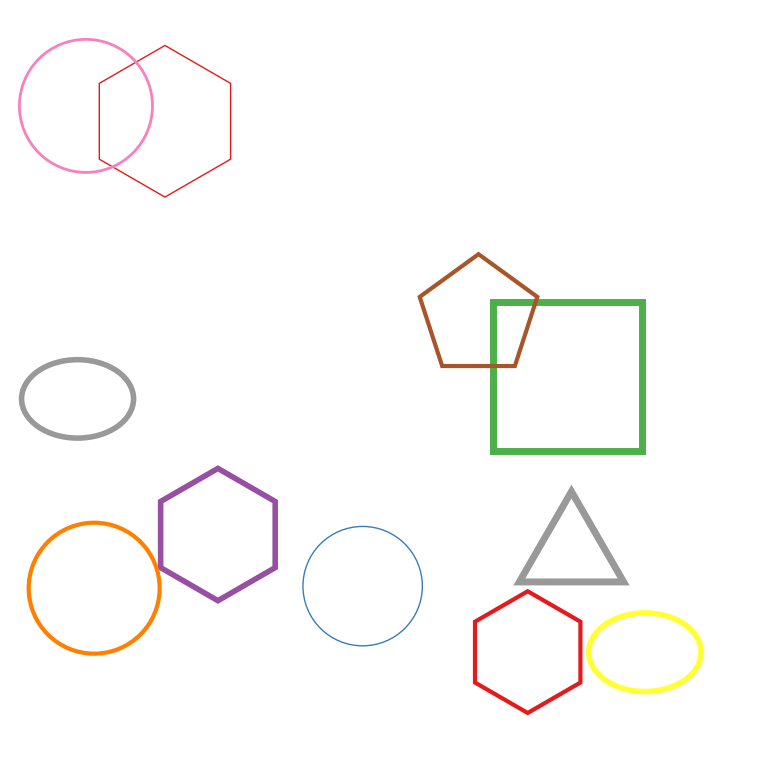[{"shape": "hexagon", "thickness": 0.5, "radius": 0.49, "center": [0.214, 0.843]}, {"shape": "hexagon", "thickness": 1.5, "radius": 0.4, "center": [0.685, 0.153]}, {"shape": "circle", "thickness": 0.5, "radius": 0.39, "center": [0.471, 0.239]}, {"shape": "square", "thickness": 2.5, "radius": 0.48, "center": [0.737, 0.511]}, {"shape": "hexagon", "thickness": 2, "radius": 0.43, "center": [0.283, 0.306]}, {"shape": "circle", "thickness": 1.5, "radius": 0.43, "center": [0.122, 0.236]}, {"shape": "oval", "thickness": 2, "radius": 0.36, "center": [0.838, 0.153]}, {"shape": "pentagon", "thickness": 1.5, "radius": 0.4, "center": [0.621, 0.59]}, {"shape": "circle", "thickness": 1, "radius": 0.43, "center": [0.112, 0.862]}, {"shape": "oval", "thickness": 2, "radius": 0.36, "center": [0.101, 0.482]}, {"shape": "triangle", "thickness": 2.5, "radius": 0.39, "center": [0.742, 0.283]}]